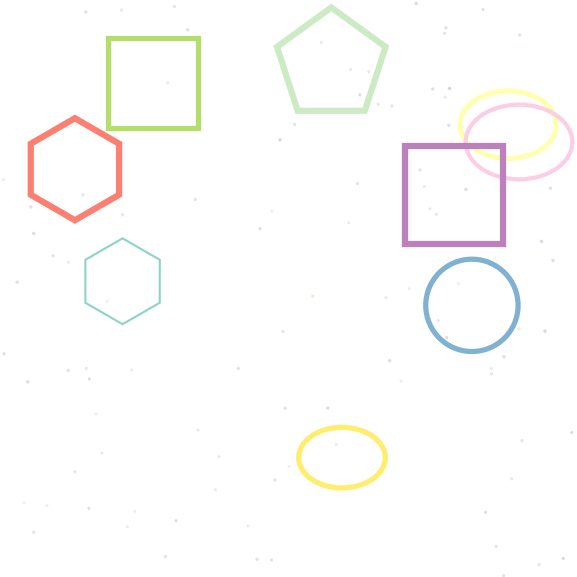[{"shape": "hexagon", "thickness": 1, "radius": 0.37, "center": [0.212, 0.512]}, {"shape": "oval", "thickness": 2.5, "radius": 0.42, "center": [0.88, 0.783]}, {"shape": "hexagon", "thickness": 3, "radius": 0.44, "center": [0.13, 0.706]}, {"shape": "circle", "thickness": 2.5, "radius": 0.4, "center": [0.817, 0.47]}, {"shape": "square", "thickness": 2.5, "radius": 0.39, "center": [0.265, 0.855]}, {"shape": "oval", "thickness": 2, "radius": 0.46, "center": [0.899, 0.753]}, {"shape": "square", "thickness": 3, "radius": 0.42, "center": [0.786, 0.661]}, {"shape": "pentagon", "thickness": 3, "radius": 0.49, "center": [0.574, 0.887]}, {"shape": "oval", "thickness": 2.5, "radius": 0.37, "center": [0.592, 0.207]}]